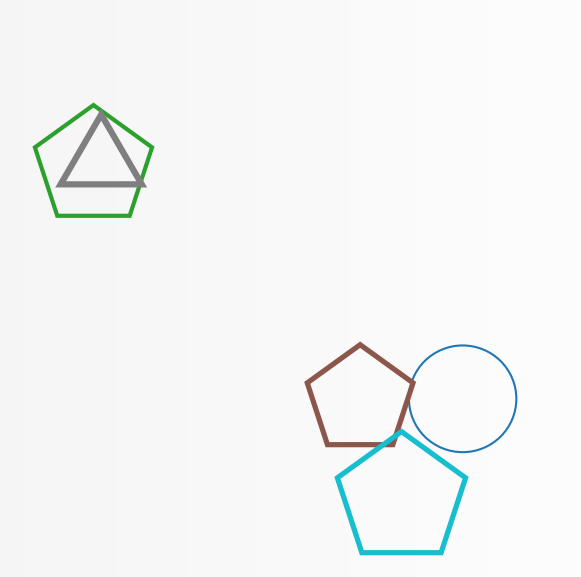[{"shape": "circle", "thickness": 1, "radius": 0.46, "center": [0.796, 0.309]}, {"shape": "pentagon", "thickness": 2, "radius": 0.53, "center": [0.161, 0.711]}, {"shape": "pentagon", "thickness": 2.5, "radius": 0.48, "center": [0.62, 0.307]}, {"shape": "triangle", "thickness": 3, "radius": 0.4, "center": [0.174, 0.72]}, {"shape": "pentagon", "thickness": 2.5, "radius": 0.58, "center": [0.691, 0.136]}]